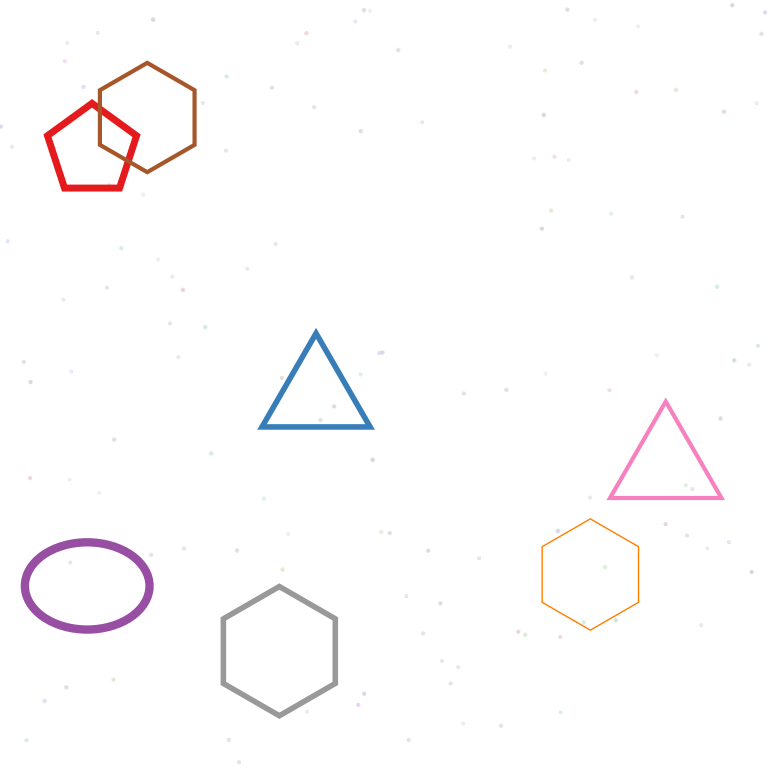[{"shape": "pentagon", "thickness": 2.5, "radius": 0.3, "center": [0.12, 0.805]}, {"shape": "triangle", "thickness": 2, "radius": 0.41, "center": [0.41, 0.486]}, {"shape": "oval", "thickness": 3, "radius": 0.4, "center": [0.113, 0.239]}, {"shape": "hexagon", "thickness": 0.5, "radius": 0.36, "center": [0.767, 0.254]}, {"shape": "hexagon", "thickness": 1.5, "radius": 0.35, "center": [0.191, 0.847]}, {"shape": "triangle", "thickness": 1.5, "radius": 0.42, "center": [0.865, 0.395]}, {"shape": "hexagon", "thickness": 2, "radius": 0.42, "center": [0.363, 0.154]}]